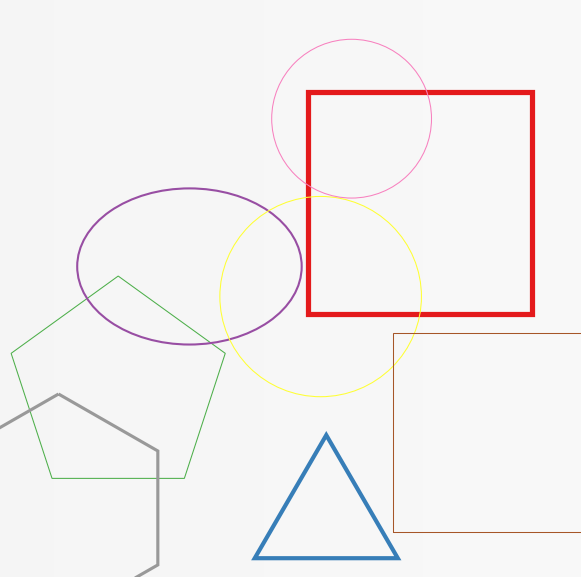[{"shape": "square", "thickness": 2.5, "radius": 0.96, "center": [0.722, 0.648]}, {"shape": "triangle", "thickness": 2, "radius": 0.71, "center": [0.561, 0.104]}, {"shape": "pentagon", "thickness": 0.5, "radius": 0.97, "center": [0.203, 0.327]}, {"shape": "oval", "thickness": 1, "radius": 0.97, "center": [0.326, 0.538]}, {"shape": "circle", "thickness": 0.5, "radius": 0.87, "center": [0.552, 0.486]}, {"shape": "square", "thickness": 0.5, "radius": 0.86, "center": [0.849, 0.25]}, {"shape": "circle", "thickness": 0.5, "radius": 0.69, "center": [0.605, 0.794]}, {"shape": "hexagon", "thickness": 1.5, "radius": 0.99, "center": [0.101, 0.12]}]